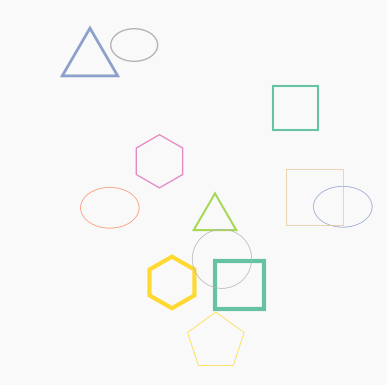[{"shape": "square", "thickness": 1.5, "radius": 0.29, "center": [0.763, 0.72]}, {"shape": "square", "thickness": 3, "radius": 0.31, "center": [0.618, 0.26]}, {"shape": "oval", "thickness": 0.5, "radius": 0.38, "center": [0.283, 0.46]}, {"shape": "triangle", "thickness": 2, "radius": 0.41, "center": [0.232, 0.844]}, {"shape": "oval", "thickness": 0.5, "radius": 0.38, "center": [0.885, 0.463]}, {"shape": "hexagon", "thickness": 1, "radius": 0.35, "center": [0.412, 0.581]}, {"shape": "triangle", "thickness": 1.5, "radius": 0.32, "center": [0.555, 0.434]}, {"shape": "pentagon", "thickness": 0.5, "radius": 0.38, "center": [0.557, 0.113]}, {"shape": "hexagon", "thickness": 3, "radius": 0.34, "center": [0.444, 0.266]}, {"shape": "square", "thickness": 0.5, "radius": 0.36, "center": [0.812, 0.487]}, {"shape": "circle", "thickness": 0.5, "radius": 0.38, "center": [0.573, 0.328]}, {"shape": "oval", "thickness": 1, "radius": 0.3, "center": [0.346, 0.883]}]